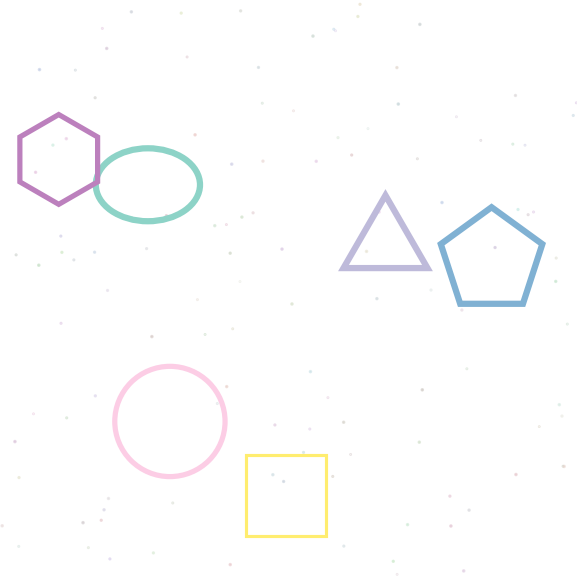[{"shape": "oval", "thickness": 3, "radius": 0.45, "center": [0.256, 0.679]}, {"shape": "triangle", "thickness": 3, "radius": 0.42, "center": [0.667, 0.577]}, {"shape": "pentagon", "thickness": 3, "radius": 0.46, "center": [0.851, 0.548]}, {"shape": "circle", "thickness": 2.5, "radius": 0.48, "center": [0.294, 0.269]}, {"shape": "hexagon", "thickness": 2.5, "radius": 0.39, "center": [0.102, 0.723]}, {"shape": "square", "thickness": 1.5, "radius": 0.35, "center": [0.495, 0.141]}]